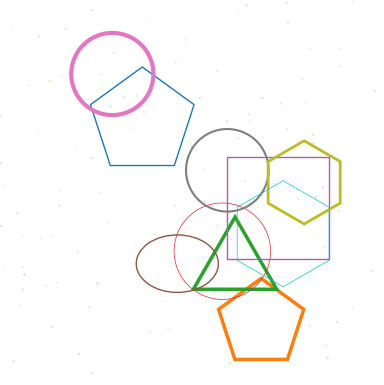[{"shape": "pentagon", "thickness": 1, "radius": 0.71, "center": [0.37, 0.684]}, {"shape": "pentagon", "thickness": 2.5, "radius": 0.58, "center": [0.678, 0.16]}, {"shape": "triangle", "thickness": 2.5, "radius": 0.63, "center": [0.611, 0.311]}, {"shape": "circle", "thickness": 0.5, "radius": 0.63, "center": [0.577, 0.347]}, {"shape": "square", "thickness": 1, "radius": 0.66, "center": [0.722, 0.461]}, {"shape": "oval", "thickness": 1, "radius": 0.53, "center": [0.461, 0.315]}, {"shape": "circle", "thickness": 3, "radius": 0.53, "center": [0.292, 0.808]}, {"shape": "circle", "thickness": 1.5, "radius": 0.54, "center": [0.59, 0.558]}, {"shape": "hexagon", "thickness": 2, "radius": 0.54, "center": [0.79, 0.526]}, {"shape": "hexagon", "thickness": 0.5, "radius": 0.69, "center": [0.735, 0.393]}]